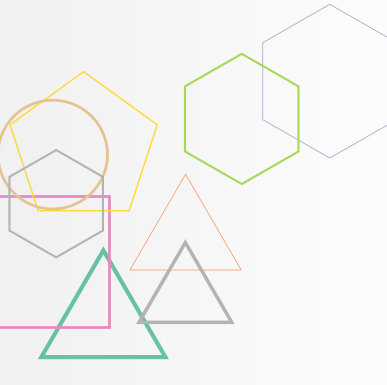[{"shape": "triangle", "thickness": 3, "radius": 0.92, "center": [0.267, 0.165]}, {"shape": "triangle", "thickness": 0.5, "radius": 0.83, "center": [0.479, 0.382]}, {"shape": "hexagon", "thickness": 0.5, "radius": 1.0, "center": [0.851, 0.789]}, {"shape": "square", "thickness": 2, "radius": 0.85, "center": [0.111, 0.321]}, {"shape": "hexagon", "thickness": 1.5, "radius": 0.85, "center": [0.624, 0.691]}, {"shape": "pentagon", "thickness": 1, "radius": 1.0, "center": [0.216, 0.614]}, {"shape": "circle", "thickness": 2, "radius": 0.71, "center": [0.136, 0.598]}, {"shape": "hexagon", "thickness": 1.5, "radius": 0.7, "center": [0.145, 0.471]}, {"shape": "triangle", "thickness": 2.5, "radius": 0.69, "center": [0.478, 0.232]}]